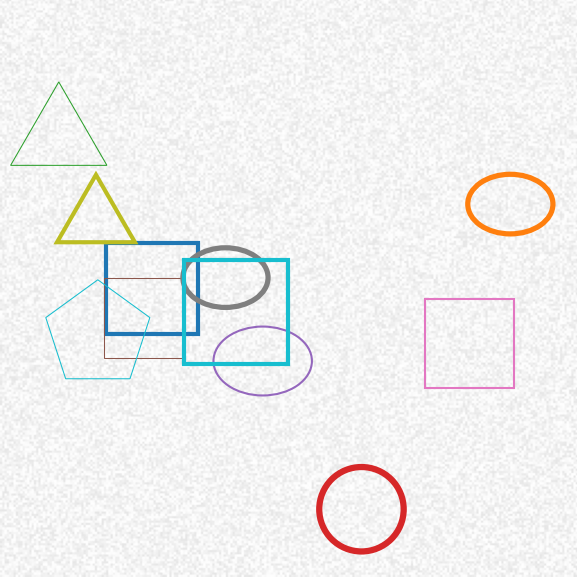[{"shape": "square", "thickness": 2, "radius": 0.4, "center": [0.264, 0.499]}, {"shape": "oval", "thickness": 2.5, "radius": 0.37, "center": [0.884, 0.646]}, {"shape": "triangle", "thickness": 0.5, "radius": 0.48, "center": [0.102, 0.761]}, {"shape": "circle", "thickness": 3, "radius": 0.37, "center": [0.626, 0.117]}, {"shape": "oval", "thickness": 1, "radius": 0.43, "center": [0.455, 0.374]}, {"shape": "square", "thickness": 0.5, "radius": 0.35, "center": [0.25, 0.449]}, {"shape": "square", "thickness": 1, "radius": 0.38, "center": [0.813, 0.404]}, {"shape": "oval", "thickness": 2.5, "radius": 0.37, "center": [0.39, 0.518]}, {"shape": "triangle", "thickness": 2, "radius": 0.39, "center": [0.166, 0.619]}, {"shape": "pentagon", "thickness": 0.5, "radius": 0.47, "center": [0.169, 0.42]}, {"shape": "square", "thickness": 2, "radius": 0.45, "center": [0.409, 0.459]}]